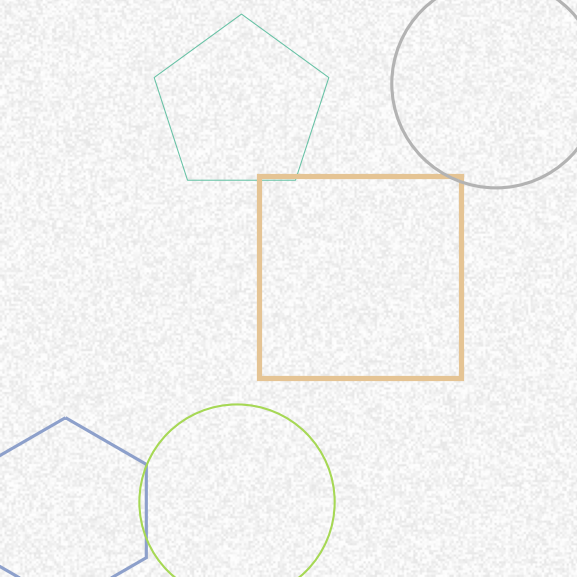[{"shape": "pentagon", "thickness": 0.5, "radius": 0.8, "center": [0.418, 0.816]}, {"shape": "hexagon", "thickness": 1.5, "radius": 0.81, "center": [0.113, 0.114]}, {"shape": "circle", "thickness": 1, "radius": 0.85, "center": [0.41, 0.13]}, {"shape": "square", "thickness": 2.5, "radius": 0.88, "center": [0.624, 0.52]}, {"shape": "circle", "thickness": 1.5, "radius": 0.9, "center": [0.859, 0.854]}]